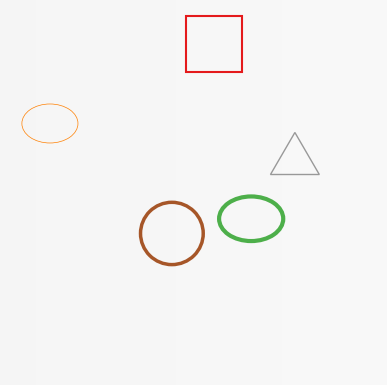[{"shape": "square", "thickness": 1.5, "radius": 0.36, "center": [0.553, 0.886]}, {"shape": "oval", "thickness": 3, "radius": 0.41, "center": [0.648, 0.432]}, {"shape": "oval", "thickness": 0.5, "radius": 0.36, "center": [0.129, 0.679]}, {"shape": "circle", "thickness": 2.5, "radius": 0.4, "center": [0.444, 0.394]}, {"shape": "triangle", "thickness": 1, "radius": 0.36, "center": [0.761, 0.583]}]